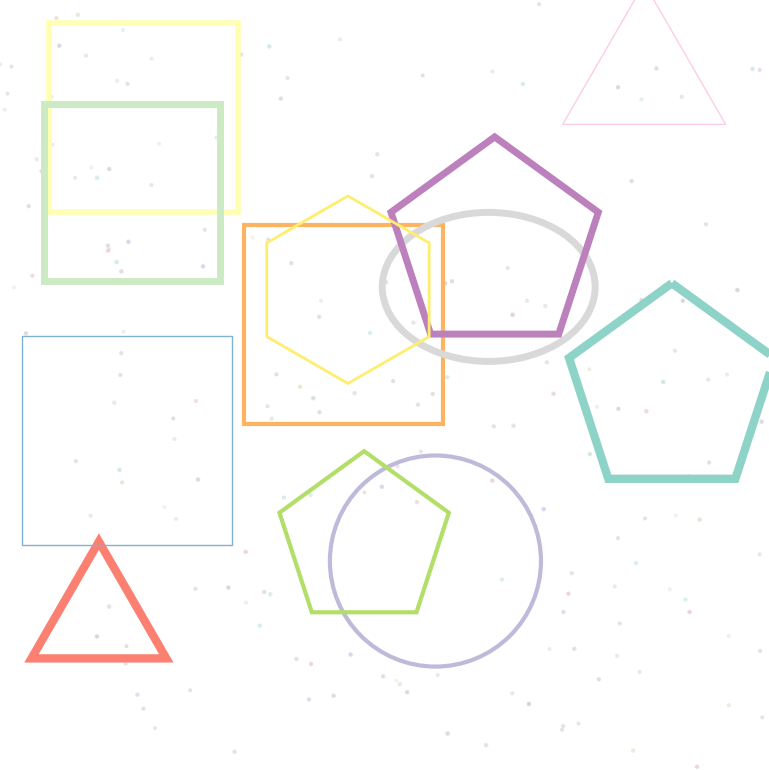[{"shape": "pentagon", "thickness": 3, "radius": 0.7, "center": [0.873, 0.492]}, {"shape": "square", "thickness": 2, "radius": 0.61, "center": [0.186, 0.848]}, {"shape": "circle", "thickness": 1.5, "radius": 0.69, "center": [0.565, 0.271]}, {"shape": "triangle", "thickness": 3, "radius": 0.51, "center": [0.128, 0.195]}, {"shape": "square", "thickness": 0.5, "radius": 0.68, "center": [0.165, 0.428]}, {"shape": "square", "thickness": 1.5, "radius": 0.65, "center": [0.446, 0.579]}, {"shape": "pentagon", "thickness": 1.5, "radius": 0.58, "center": [0.473, 0.298]}, {"shape": "triangle", "thickness": 0.5, "radius": 0.61, "center": [0.837, 0.9]}, {"shape": "oval", "thickness": 2.5, "radius": 0.69, "center": [0.635, 0.627]}, {"shape": "pentagon", "thickness": 2.5, "radius": 0.71, "center": [0.642, 0.681]}, {"shape": "square", "thickness": 2.5, "radius": 0.57, "center": [0.172, 0.75]}, {"shape": "hexagon", "thickness": 1, "radius": 0.61, "center": [0.452, 0.624]}]